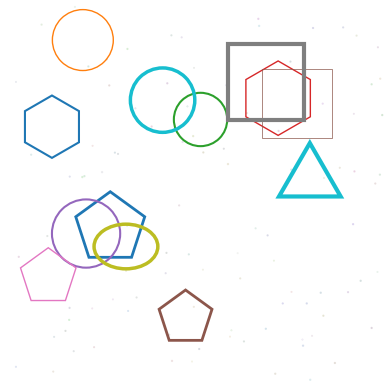[{"shape": "hexagon", "thickness": 1.5, "radius": 0.41, "center": [0.135, 0.671]}, {"shape": "pentagon", "thickness": 2, "radius": 0.47, "center": [0.286, 0.408]}, {"shape": "circle", "thickness": 1, "radius": 0.4, "center": [0.215, 0.896]}, {"shape": "circle", "thickness": 1.5, "radius": 0.35, "center": [0.521, 0.69]}, {"shape": "hexagon", "thickness": 1, "radius": 0.48, "center": [0.722, 0.745]}, {"shape": "circle", "thickness": 1.5, "radius": 0.44, "center": [0.224, 0.393]}, {"shape": "pentagon", "thickness": 2, "radius": 0.36, "center": [0.482, 0.174]}, {"shape": "square", "thickness": 0.5, "radius": 0.45, "center": [0.772, 0.732]}, {"shape": "pentagon", "thickness": 1, "radius": 0.38, "center": [0.125, 0.281]}, {"shape": "square", "thickness": 3, "radius": 0.49, "center": [0.692, 0.787]}, {"shape": "oval", "thickness": 2.5, "radius": 0.41, "center": [0.327, 0.36]}, {"shape": "triangle", "thickness": 3, "radius": 0.46, "center": [0.805, 0.536]}, {"shape": "circle", "thickness": 2.5, "radius": 0.42, "center": [0.422, 0.74]}]